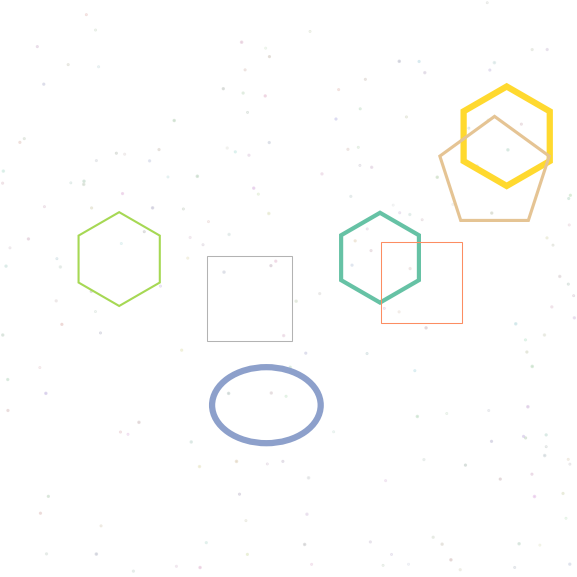[{"shape": "hexagon", "thickness": 2, "radius": 0.39, "center": [0.658, 0.553]}, {"shape": "square", "thickness": 0.5, "radius": 0.35, "center": [0.73, 0.51]}, {"shape": "oval", "thickness": 3, "radius": 0.47, "center": [0.461, 0.298]}, {"shape": "hexagon", "thickness": 1, "radius": 0.41, "center": [0.206, 0.551]}, {"shape": "hexagon", "thickness": 3, "radius": 0.43, "center": [0.877, 0.763]}, {"shape": "pentagon", "thickness": 1.5, "radius": 0.5, "center": [0.856, 0.698]}, {"shape": "square", "thickness": 0.5, "radius": 0.37, "center": [0.432, 0.483]}]